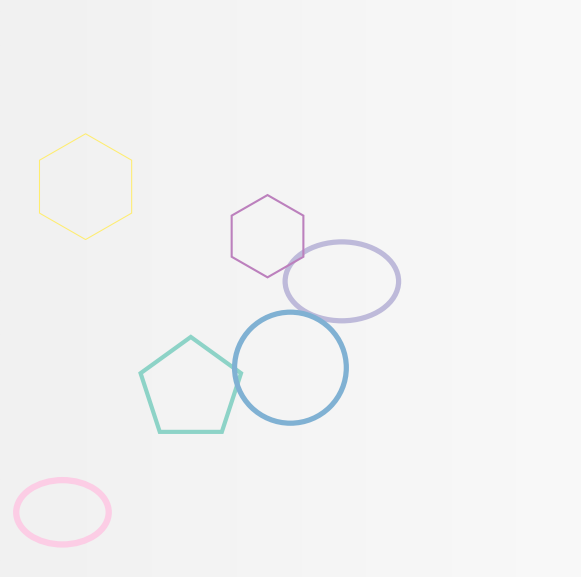[{"shape": "pentagon", "thickness": 2, "radius": 0.45, "center": [0.328, 0.325]}, {"shape": "oval", "thickness": 2.5, "radius": 0.49, "center": [0.588, 0.512]}, {"shape": "circle", "thickness": 2.5, "radius": 0.48, "center": [0.5, 0.362]}, {"shape": "oval", "thickness": 3, "radius": 0.4, "center": [0.107, 0.112]}, {"shape": "hexagon", "thickness": 1, "radius": 0.36, "center": [0.46, 0.59]}, {"shape": "hexagon", "thickness": 0.5, "radius": 0.46, "center": [0.147, 0.676]}]